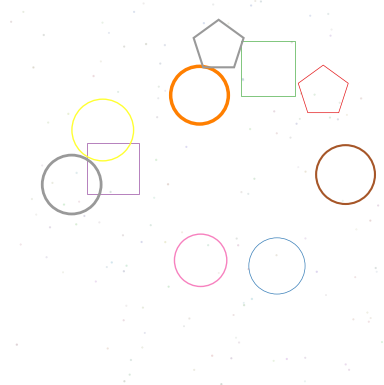[{"shape": "pentagon", "thickness": 0.5, "radius": 0.34, "center": [0.84, 0.763]}, {"shape": "circle", "thickness": 0.5, "radius": 0.37, "center": [0.719, 0.309]}, {"shape": "square", "thickness": 0.5, "radius": 0.36, "center": [0.696, 0.823]}, {"shape": "square", "thickness": 0.5, "radius": 0.34, "center": [0.293, 0.562]}, {"shape": "circle", "thickness": 2.5, "radius": 0.37, "center": [0.518, 0.753]}, {"shape": "circle", "thickness": 1, "radius": 0.4, "center": [0.267, 0.662]}, {"shape": "circle", "thickness": 1.5, "radius": 0.38, "center": [0.898, 0.547]}, {"shape": "circle", "thickness": 1, "radius": 0.34, "center": [0.521, 0.324]}, {"shape": "circle", "thickness": 2, "radius": 0.38, "center": [0.186, 0.521]}, {"shape": "pentagon", "thickness": 1.5, "radius": 0.34, "center": [0.568, 0.88]}]